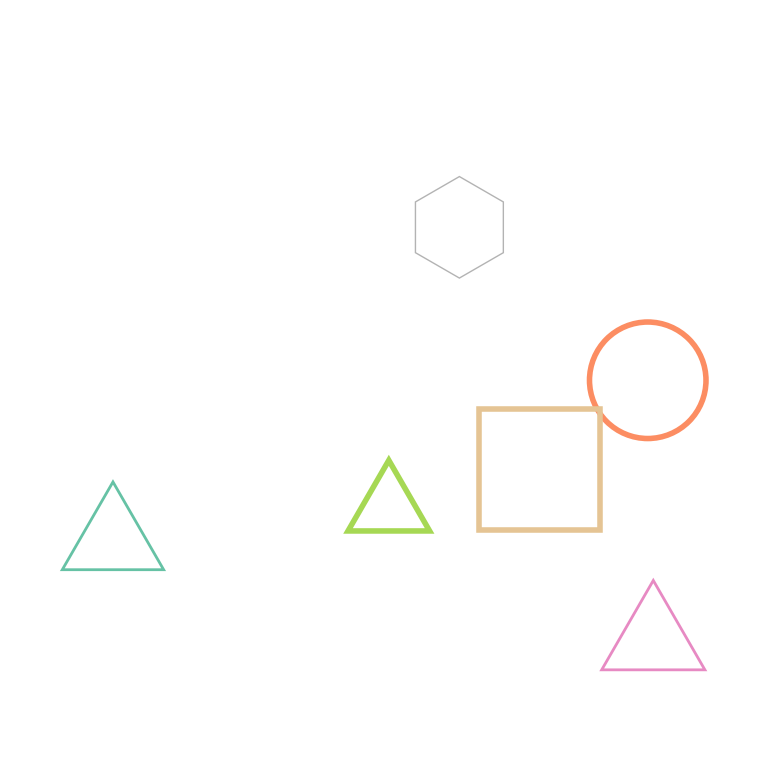[{"shape": "triangle", "thickness": 1, "radius": 0.38, "center": [0.147, 0.298]}, {"shape": "circle", "thickness": 2, "radius": 0.38, "center": [0.841, 0.506]}, {"shape": "triangle", "thickness": 1, "radius": 0.39, "center": [0.848, 0.169]}, {"shape": "triangle", "thickness": 2, "radius": 0.31, "center": [0.505, 0.341]}, {"shape": "square", "thickness": 2, "radius": 0.39, "center": [0.701, 0.39]}, {"shape": "hexagon", "thickness": 0.5, "radius": 0.33, "center": [0.597, 0.705]}]